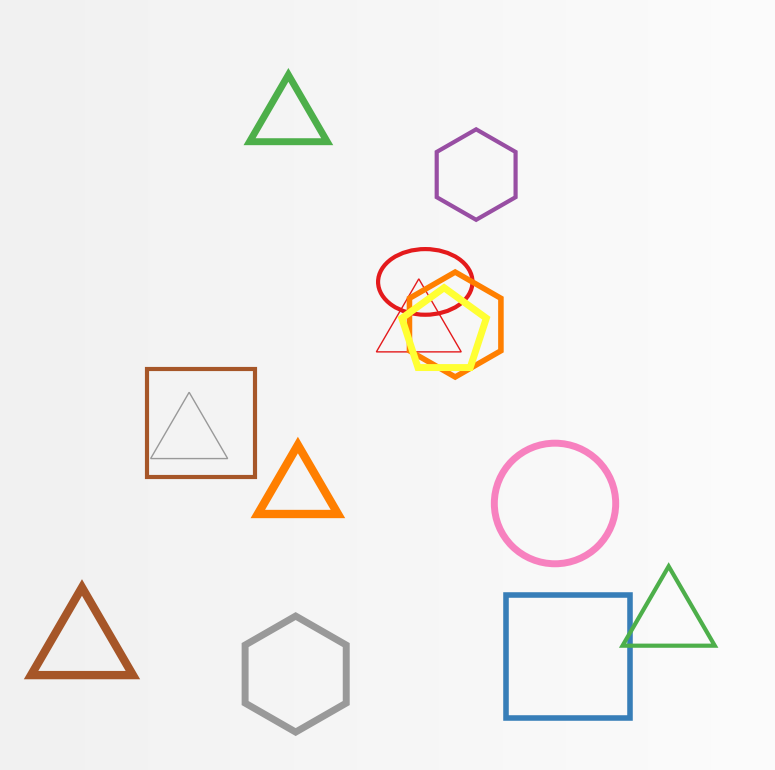[{"shape": "triangle", "thickness": 0.5, "radius": 0.32, "center": [0.54, 0.575]}, {"shape": "oval", "thickness": 1.5, "radius": 0.3, "center": [0.549, 0.634]}, {"shape": "square", "thickness": 2, "radius": 0.4, "center": [0.733, 0.148]}, {"shape": "triangle", "thickness": 2.5, "radius": 0.29, "center": [0.372, 0.845]}, {"shape": "triangle", "thickness": 1.5, "radius": 0.34, "center": [0.863, 0.196]}, {"shape": "hexagon", "thickness": 1.5, "radius": 0.29, "center": [0.614, 0.773]}, {"shape": "triangle", "thickness": 3, "radius": 0.3, "center": [0.384, 0.362]}, {"shape": "hexagon", "thickness": 2, "radius": 0.34, "center": [0.587, 0.579]}, {"shape": "pentagon", "thickness": 2.5, "radius": 0.29, "center": [0.573, 0.569]}, {"shape": "square", "thickness": 1.5, "radius": 0.35, "center": [0.26, 0.45]}, {"shape": "triangle", "thickness": 3, "radius": 0.38, "center": [0.106, 0.161]}, {"shape": "circle", "thickness": 2.5, "radius": 0.39, "center": [0.716, 0.346]}, {"shape": "hexagon", "thickness": 2.5, "radius": 0.38, "center": [0.382, 0.125]}, {"shape": "triangle", "thickness": 0.5, "radius": 0.29, "center": [0.244, 0.433]}]